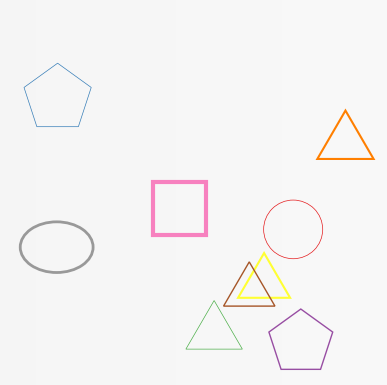[{"shape": "circle", "thickness": 0.5, "radius": 0.38, "center": [0.757, 0.404]}, {"shape": "pentagon", "thickness": 0.5, "radius": 0.46, "center": [0.149, 0.745]}, {"shape": "triangle", "thickness": 0.5, "radius": 0.42, "center": [0.553, 0.135]}, {"shape": "pentagon", "thickness": 1, "radius": 0.43, "center": [0.776, 0.111]}, {"shape": "triangle", "thickness": 1.5, "radius": 0.42, "center": [0.892, 0.629]}, {"shape": "triangle", "thickness": 1.5, "radius": 0.39, "center": [0.682, 0.265]}, {"shape": "triangle", "thickness": 1, "radius": 0.38, "center": [0.643, 0.243]}, {"shape": "square", "thickness": 3, "radius": 0.34, "center": [0.464, 0.458]}, {"shape": "oval", "thickness": 2, "radius": 0.47, "center": [0.146, 0.358]}]